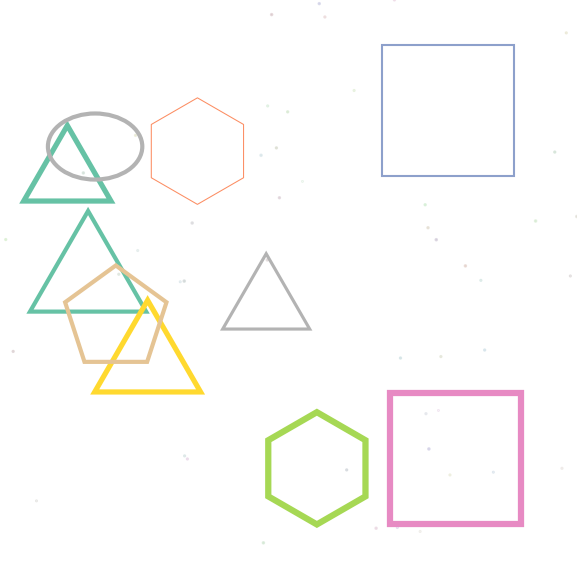[{"shape": "triangle", "thickness": 2.5, "radius": 0.44, "center": [0.117, 0.695]}, {"shape": "triangle", "thickness": 2, "radius": 0.58, "center": [0.153, 0.518]}, {"shape": "hexagon", "thickness": 0.5, "radius": 0.46, "center": [0.342, 0.737]}, {"shape": "square", "thickness": 1, "radius": 0.57, "center": [0.776, 0.808]}, {"shape": "square", "thickness": 3, "radius": 0.57, "center": [0.788, 0.206]}, {"shape": "hexagon", "thickness": 3, "radius": 0.49, "center": [0.549, 0.188]}, {"shape": "triangle", "thickness": 2.5, "radius": 0.53, "center": [0.256, 0.373]}, {"shape": "pentagon", "thickness": 2, "radius": 0.46, "center": [0.201, 0.447]}, {"shape": "triangle", "thickness": 1.5, "radius": 0.43, "center": [0.461, 0.473]}, {"shape": "oval", "thickness": 2, "radius": 0.41, "center": [0.165, 0.745]}]